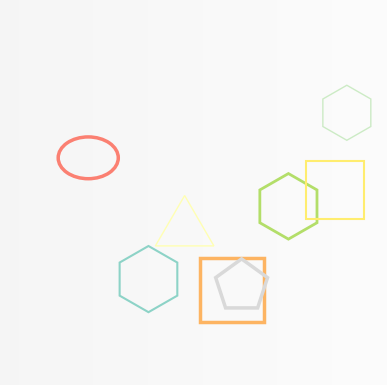[{"shape": "hexagon", "thickness": 1.5, "radius": 0.43, "center": [0.383, 0.275]}, {"shape": "triangle", "thickness": 1, "radius": 0.44, "center": [0.476, 0.405]}, {"shape": "oval", "thickness": 2.5, "radius": 0.39, "center": [0.228, 0.59]}, {"shape": "square", "thickness": 2.5, "radius": 0.42, "center": [0.598, 0.248]}, {"shape": "hexagon", "thickness": 2, "radius": 0.43, "center": [0.744, 0.464]}, {"shape": "pentagon", "thickness": 2.5, "radius": 0.35, "center": [0.624, 0.257]}, {"shape": "hexagon", "thickness": 1, "radius": 0.36, "center": [0.895, 0.707]}, {"shape": "square", "thickness": 1.5, "radius": 0.38, "center": [0.864, 0.506]}]